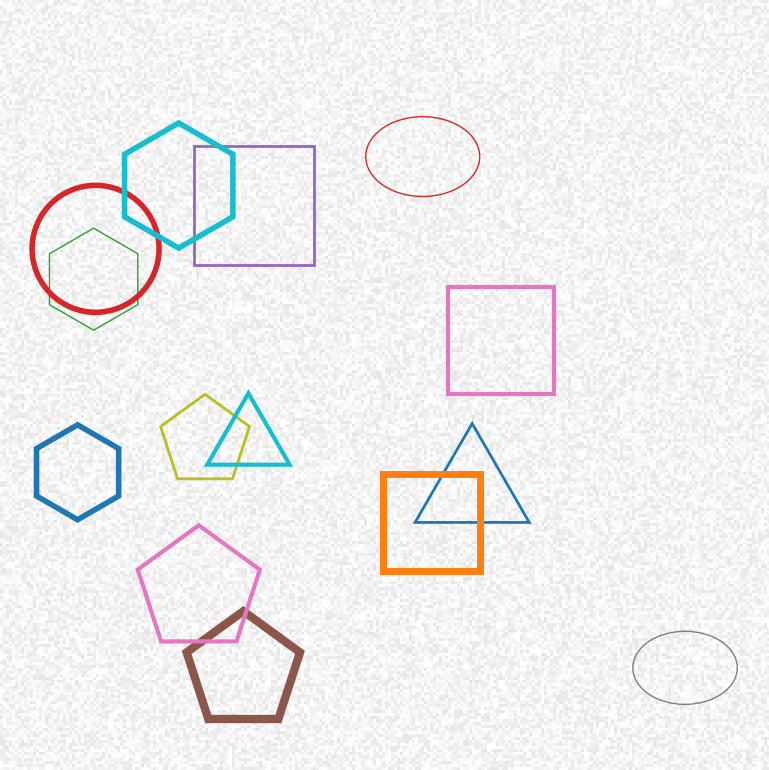[{"shape": "hexagon", "thickness": 2, "radius": 0.31, "center": [0.101, 0.387]}, {"shape": "triangle", "thickness": 1, "radius": 0.43, "center": [0.613, 0.364]}, {"shape": "square", "thickness": 2.5, "radius": 0.31, "center": [0.56, 0.321]}, {"shape": "hexagon", "thickness": 0.5, "radius": 0.33, "center": [0.122, 0.637]}, {"shape": "oval", "thickness": 0.5, "radius": 0.37, "center": [0.549, 0.797]}, {"shape": "circle", "thickness": 2, "radius": 0.41, "center": [0.124, 0.677]}, {"shape": "square", "thickness": 1, "radius": 0.39, "center": [0.33, 0.733]}, {"shape": "pentagon", "thickness": 3, "radius": 0.39, "center": [0.316, 0.129]}, {"shape": "square", "thickness": 1.5, "radius": 0.35, "center": [0.651, 0.558]}, {"shape": "pentagon", "thickness": 1.5, "radius": 0.42, "center": [0.258, 0.234]}, {"shape": "oval", "thickness": 0.5, "radius": 0.34, "center": [0.89, 0.133]}, {"shape": "pentagon", "thickness": 1, "radius": 0.3, "center": [0.266, 0.427]}, {"shape": "triangle", "thickness": 1.5, "radius": 0.31, "center": [0.323, 0.427]}, {"shape": "hexagon", "thickness": 2, "radius": 0.41, "center": [0.232, 0.759]}]